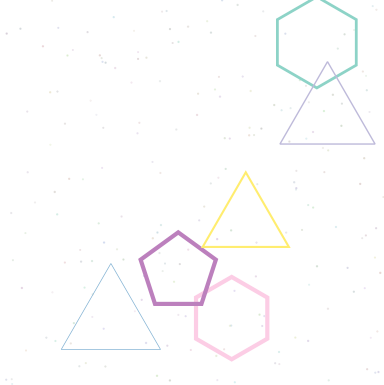[{"shape": "hexagon", "thickness": 2, "radius": 0.59, "center": [0.823, 0.89]}, {"shape": "triangle", "thickness": 1, "radius": 0.71, "center": [0.851, 0.697]}, {"shape": "triangle", "thickness": 0.5, "radius": 0.74, "center": [0.288, 0.167]}, {"shape": "hexagon", "thickness": 3, "radius": 0.53, "center": [0.602, 0.174]}, {"shape": "pentagon", "thickness": 3, "radius": 0.51, "center": [0.463, 0.294]}, {"shape": "triangle", "thickness": 1.5, "radius": 0.65, "center": [0.638, 0.423]}]